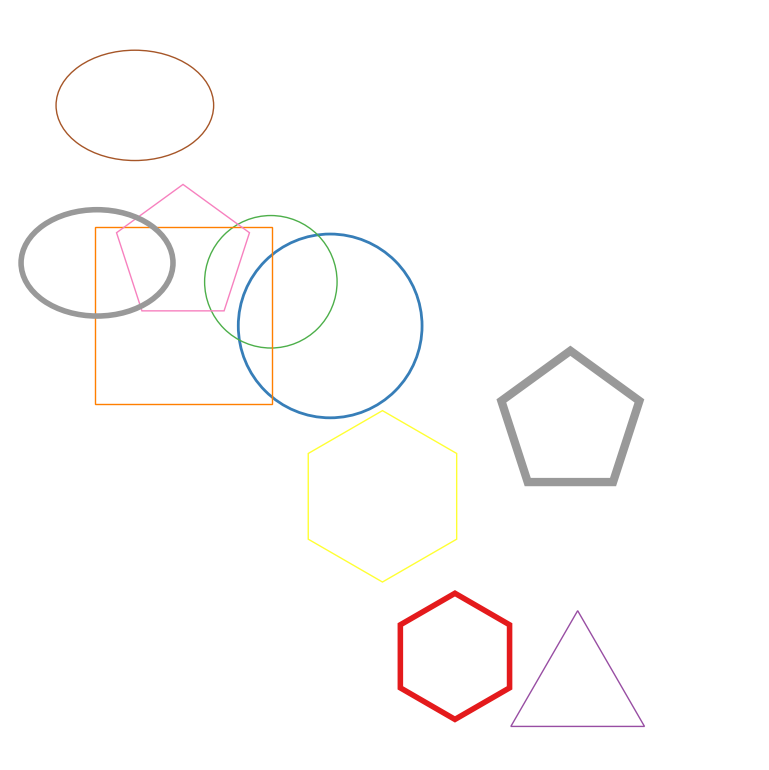[{"shape": "hexagon", "thickness": 2, "radius": 0.41, "center": [0.591, 0.148]}, {"shape": "circle", "thickness": 1, "radius": 0.6, "center": [0.429, 0.577]}, {"shape": "circle", "thickness": 0.5, "radius": 0.43, "center": [0.352, 0.634]}, {"shape": "triangle", "thickness": 0.5, "radius": 0.5, "center": [0.75, 0.107]}, {"shape": "square", "thickness": 0.5, "radius": 0.58, "center": [0.239, 0.59]}, {"shape": "hexagon", "thickness": 0.5, "radius": 0.56, "center": [0.497, 0.355]}, {"shape": "oval", "thickness": 0.5, "radius": 0.51, "center": [0.175, 0.863]}, {"shape": "pentagon", "thickness": 0.5, "radius": 0.45, "center": [0.238, 0.67]}, {"shape": "pentagon", "thickness": 3, "radius": 0.47, "center": [0.741, 0.45]}, {"shape": "oval", "thickness": 2, "radius": 0.49, "center": [0.126, 0.659]}]